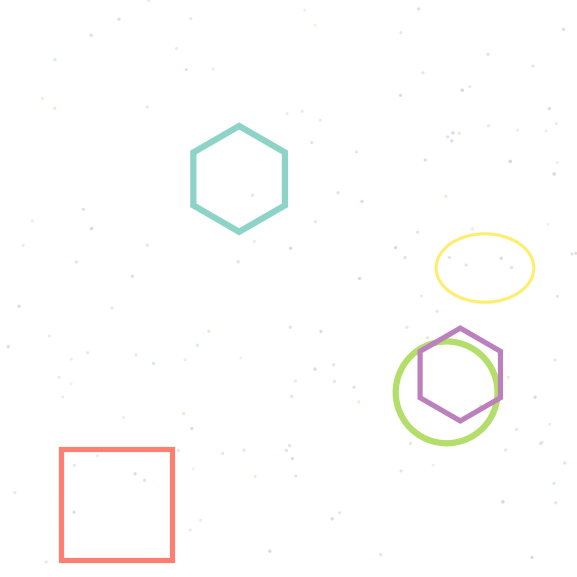[{"shape": "hexagon", "thickness": 3, "radius": 0.46, "center": [0.414, 0.689]}, {"shape": "square", "thickness": 2.5, "radius": 0.48, "center": [0.202, 0.126]}, {"shape": "circle", "thickness": 3, "radius": 0.44, "center": [0.773, 0.32]}, {"shape": "hexagon", "thickness": 2.5, "radius": 0.4, "center": [0.797, 0.351]}, {"shape": "oval", "thickness": 1.5, "radius": 0.42, "center": [0.84, 0.535]}]